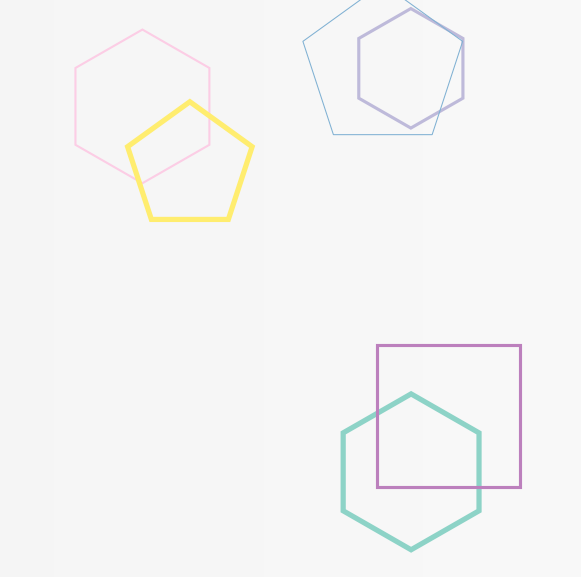[{"shape": "hexagon", "thickness": 2.5, "radius": 0.67, "center": [0.707, 0.182]}, {"shape": "hexagon", "thickness": 1.5, "radius": 0.52, "center": [0.707, 0.881]}, {"shape": "pentagon", "thickness": 0.5, "radius": 0.72, "center": [0.659, 0.883]}, {"shape": "hexagon", "thickness": 1, "radius": 0.67, "center": [0.245, 0.815]}, {"shape": "square", "thickness": 1.5, "radius": 0.62, "center": [0.772, 0.279]}, {"shape": "pentagon", "thickness": 2.5, "radius": 0.56, "center": [0.327, 0.71]}]